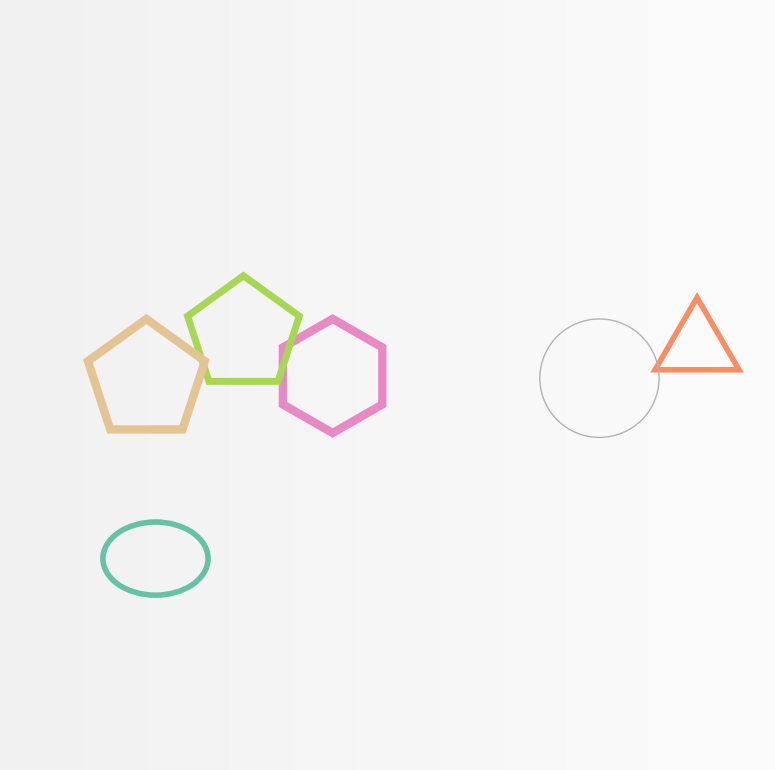[{"shape": "oval", "thickness": 2, "radius": 0.34, "center": [0.201, 0.275]}, {"shape": "triangle", "thickness": 2, "radius": 0.31, "center": [0.899, 0.551]}, {"shape": "hexagon", "thickness": 3, "radius": 0.37, "center": [0.429, 0.512]}, {"shape": "pentagon", "thickness": 2.5, "radius": 0.38, "center": [0.314, 0.566]}, {"shape": "pentagon", "thickness": 3, "radius": 0.4, "center": [0.189, 0.506]}, {"shape": "circle", "thickness": 0.5, "radius": 0.38, "center": [0.774, 0.509]}]